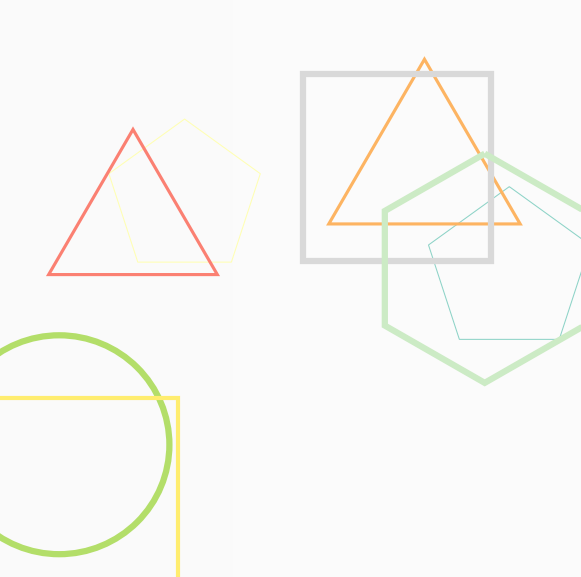[{"shape": "pentagon", "thickness": 0.5, "radius": 0.73, "center": [0.876, 0.53]}, {"shape": "pentagon", "thickness": 0.5, "radius": 0.68, "center": [0.318, 0.656]}, {"shape": "triangle", "thickness": 1.5, "radius": 0.84, "center": [0.229, 0.607]}, {"shape": "triangle", "thickness": 1.5, "radius": 0.95, "center": [0.73, 0.706]}, {"shape": "circle", "thickness": 3, "radius": 0.95, "center": [0.102, 0.229]}, {"shape": "square", "thickness": 3, "radius": 0.81, "center": [0.683, 0.709]}, {"shape": "hexagon", "thickness": 3, "radius": 0.99, "center": [0.834, 0.535]}, {"shape": "square", "thickness": 2, "radius": 1.0, "center": [0.107, 0.111]}]